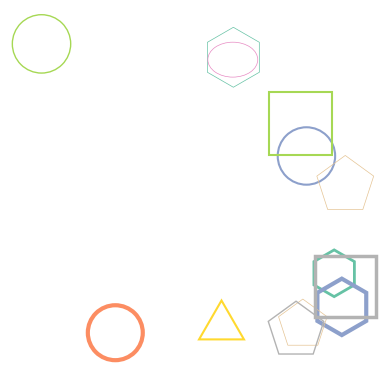[{"shape": "hexagon", "thickness": 0.5, "radius": 0.39, "center": [0.606, 0.851]}, {"shape": "hexagon", "thickness": 2, "radius": 0.3, "center": [0.868, 0.29]}, {"shape": "circle", "thickness": 3, "radius": 0.36, "center": [0.299, 0.136]}, {"shape": "hexagon", "thickness": 3, "radius": 0.37, "center": [0.888, 0.203]}, {"shape": "circle", "thickness": 1.5, "radius": 0.37, "center": [0.796, 0.595]}, {"shape": "oval", "thickness": 0.5, "radius": 0.32, "center": [0.605, 0.845]}, {"shape": "circle", "thickness": 1, "radius": 0.38, "center": [0.108, 0.886]}, {"shape": "square", "thickness": 1.5, "radius": 0.41, "center": [0.781, 0.68]}, {"shape": "triangle", "thickness": 1.5, "radius": 0.34, "center": [0.575, 0.152]}, {"shape": "pentagon", "thickness": 0.5, "radius": 0.33, "center": [0.787, 0.157]}, {"shape": "pentagon", "thickness": 0.5, "radius": 0.39, "center": [0.897, 0.519]}, {"shape": "square", "thickness": 2.5, "radius": 0.4, "center": [0.897, 0.255]}, {"shape": "pentagon", "thickness": 1, "radius": 0.38, "center": [0.769, 0.142]}]